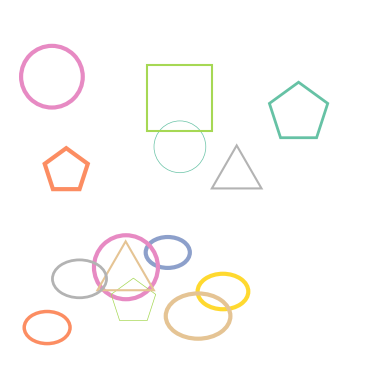[{"shape": "pentagon", "thickness": 2, "radius": 0.4, "center": [0.776, 0.707]}, {"shape": "circle", "thickness": 0.5, "radius": 0.34, "center": [0.467, 0.619]}, {"shape": "oval", "thickness": 2.5, "radius": 0.3, "center": [0.122, 0.149]}, {"shape": "pentagon", "thickness": 3, "radius": 0.29, "center": [0.172, 0.556]}, {"shape": "oval", "thickness": 3, "radius": 0.29, "center": [0.436, 0.344]}, {"shape": "circle", "thickness": 3, "radius": 0.4, "center": [0.135, 0.801]}, {"shape": "circle", "thickness": 3, "radius": 0.42, "center": [0.327, 0.306]}, {"shape": "pentagon", "thickness": 0.5, "radius": 0.3, "center": [0.347, 0.217]}, {"shape": "square", "thickness": 1.5, "radius": 0.43, "center": [0.467, 0.745]}, {"shape": "oval", "thickness": 3, "radius": 0.33, "center": [0.579, 0.243]}, {"shape": "oval", "thickness": 3, "radius": 0.42, "center": [0.514, 0.179]}, {"shape": "triangle", "thickness": 1.5, "radius": 0.42, "center": [0.326, 0.288]}, {"shape": "oval", "thickness": 2, "radius": 0.35, "center": [0.206, 0.276]}, {"shape": "triangle", "thickness": 1.5, "radius": 0.37, "center": [0.615, 0.548]}]